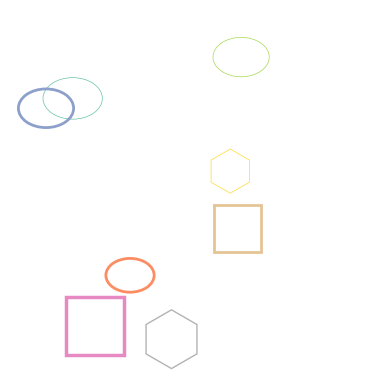[{"shape": "oval", "thickness": 0.5, "radius": 0.39, "center": [0.189, 0.744]}, {"shape": "oval", "thickness": 2, "radius": 0.31, "center": [0.338, 0.285]}, {"shape": "oval", "thickness": 2, "radius": 0.36, "center": [0.119, 0.719]}, {"shape": "square", "thickness": 2.5, "radius": 0.38, "center": [0.248, 0.154]}, {"shape": "oval", "thickness": 0.5, "radius": 0.37, "center": [0.626, 0.852]}, {"shape": "hexagon", "thickness": 0.5, "radius": 0.29, "center": [0.598, 0.556]}, {"shape": "square", "thickness": 2, "radius": 0.3, "center": [0.617, 0.407]}, {"shape": "hexagon", "thickness": 1, "radius": 0.38, "center": [0.445, 0.119]}]